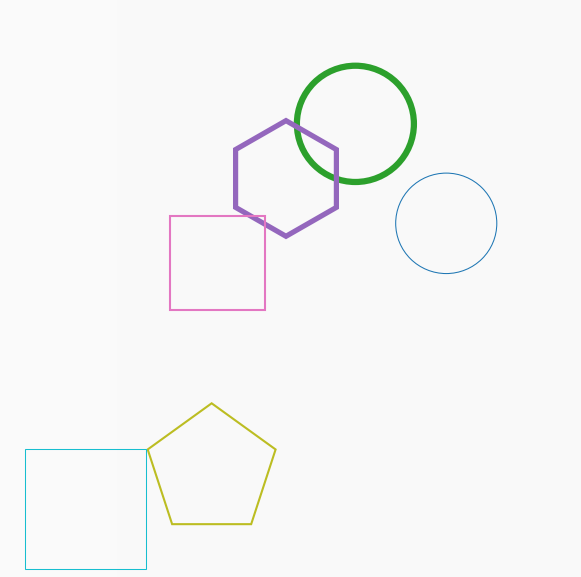[{"shape": "circle", "thickness": 0.5, "radius": 0.43, "center": [0.768, 0.612]}, {"shape": "circle", "thickness": 3, "radius": 0.5, "center": [0.611, 0.785]}, {"shape": "hexagon", "thickness": 2.5, "radius": 0.5, "center": [0.492, 0.69]}, {"shape": "square", "thickness": 1, "radius": 0.41, "center": [0.374, 0.544]}, {"shape": "pentagon", "thickness": 1, "radius": 0.58, "center": [0.364, 0.185]}, {"shape": "square", "thickness": 0.5, "radius": 0.52, "center": [0.148, 0.118]}]